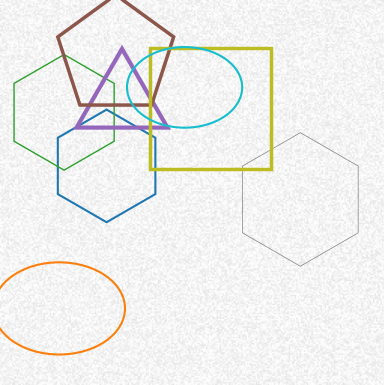[{"shape": "hexagon", "thickness": 1.5, "radius": 0.73, "center": [0.277, 0.569]}, {"shape": "oval", "thickness": 1.5, "radius": 0.86, "center": [0.154, 0.199]}, {"shape": "hexagon", "thickness": 1, "radius": 0.75, "center": [0.167, 0.708]}, {"shape": "triangle", "thickness": 3, "radius": 0.68, "center": [0.317, 0.737]}, {"shape": "pentagon", "thickness": 2.5, "radius": 0.79, "center": [0.301, 0.855]}, {"shape": "hexagon", "thickness": 0.5, "radius": 0.87, "center": [0.78, 0.482]}, {"shape": "square", "thickness": 2.5, "radius": 0.78, "center": [0.547, 0.718]}, {"shape": "oval", "thickness": 1.5, "radius": 0.75, "center": [0.479, 0.773]}]